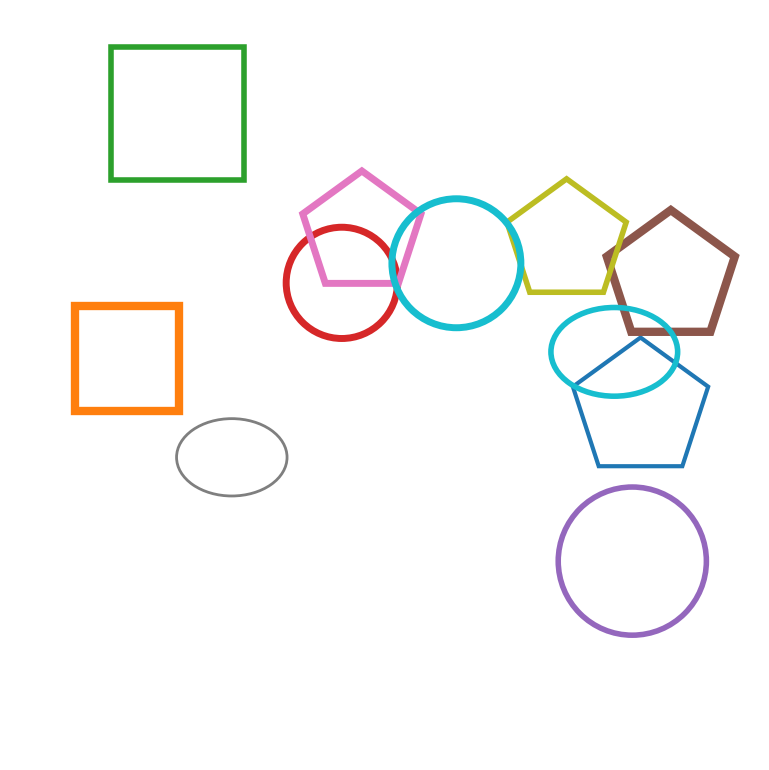[{"shape": "pentagon", "thickness": 1.5, "radius": 0.46, "center": [0.832, 0.469]}, {"shape": "square", "thickness": 3, "radius": 0.34, "center": [0.165, 0.535]}, {"shape": "square", "thickness": 2, "radius": 0.43, "center": [0.23, 0.853]}, {"shape": "circle", "thickness": 2.5, "radius": 0.36, "center": [0.444, 0.633]}, {"shape": "circle", "thickness": 2, "radius": 0.48, "center": [0.821, 0.271]}, {"shape": "pentagon", "thickness": 3, "radius": 0.44, "center": [0.871, 0.64]}, {"shape": "pentagon", "thickness": 2.5, "radius": 0.4, "center": [0.47, 0.697]}, {"shape": "oval", "thickness": 1, "radius": 0.36, "center": [0.301, 0.406]}, {"shape": "pentagon", "thickness": 2, "radius": 0.41, "center": [0.736, 0.686]}, {"shape": "circle", "thickness": 2.5, "radius": 0.42, "center": [0.593, 0.658]}, {"shape": "oval", "thickness": 2, "radius": 0.41, "center": [0.798, 0.543]}]